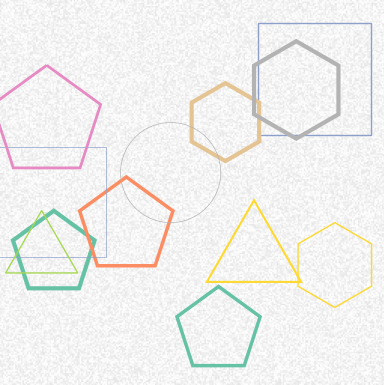[{"shape": "pentagon", "thickness": 2.5, "radius": 0.57, "center": [0.568, 0.142]}, {"shape": "pentagon", "thickness": 3, "radius": 0.56, "center": [0.14, 0.341]}, {"shape": "pentagon", "thickness": 2.5, "radius": 0.64, "center": [0.328, 0.413]}, {"shape": "square", "thickness": 0.5, "radius": 0.72, "center": [0.131, 0.476]}, {"shape": "square", "thickness": 1, "radius": 0.73, "center": [0.817, 0.794]}, {"shape": "pentagon", "thickness": 2, "radius": 0.74, "center": [0.121, 0.683]}, {"shape": "triangle", "thickness": 1, "radius": 0.54, "center": [0.108, 0.345]}, {"shape": "triangle", "thickness": 1.5, "radius": 0.71, "center": [0.66, 0.338]}, {"shape": "hexagon", "thickness": 1, "radius": 0.55, "center": [0.87, 0.312]}, {"shape": "hexagon", "thickness": 3, "radius": 0.51, "center": [0.585, 0.683]}, {"shape": "hexagon", "thickness": 3, "radius": 0.63, "center": [0.77, 0.766]}, {"shape": "circle", "thickness": 0.5, "radius": 0.65, "center": [0.443, 0.552]}]